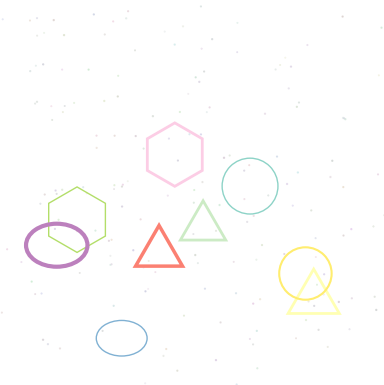[{"shape": "circle", "thickness": 1, "radius": 0.36, "center": [0.649, 0.517]}, {"shape": "triangle", "thickness": 2, "radius": 0.38, "center": [0.815, 0.224]}, {"shape": "triangle", "thickness": 2.5, "radius": 0.35, "center": [0.413, 0.344]}, {"shape": "oval", "thickness": 1, "radius": 0.33, "center": [0.316, 0.121]}, {"shape": "hexagon", "thickness": 1, "radius": 0.43, "center": [0.2, 0.429]}, {"shape": "hexagon", "thickness": 2, "radius": 0.41, "center": [0.454, 0.598]}, {"shape": "oval", "thickness": 3, "radius": 0.4, "center": [0.147, 0.363]}, {"shape": "triangle", "thickness": 2, "radius": 0.34, "center": [0.527, 0.41]}, {"shape": "circle", "thickness": 1.5, "radius": 0.34, "center": [0.793, 0.29]}]